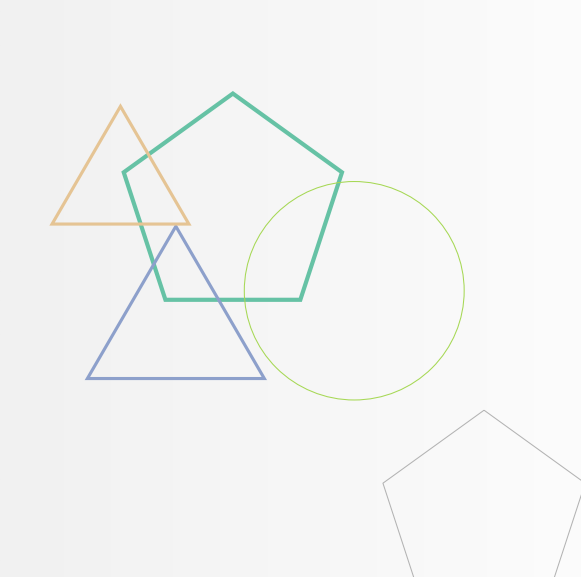[{"shape": "pentagon", "thickness": 2, "radius": 0.99, "center": [0.401, 0.64]}, {"shape": "triangle", "thickness": 1.5, "radius": 0.88, "center": [0.303, 0.432]}, {"shape": "circle", "thickness": 0.5, "radius": 0.95, "center": [0.609, 0.496]}, {"shape": "triangle", "thickness": 1.5, "radius": 0.68, "center": [0.207, 0.679]}, {"shape": "pentagon", "thickness": 0.5, "radius": 0.91, "center": [0.833, 0.106]}]